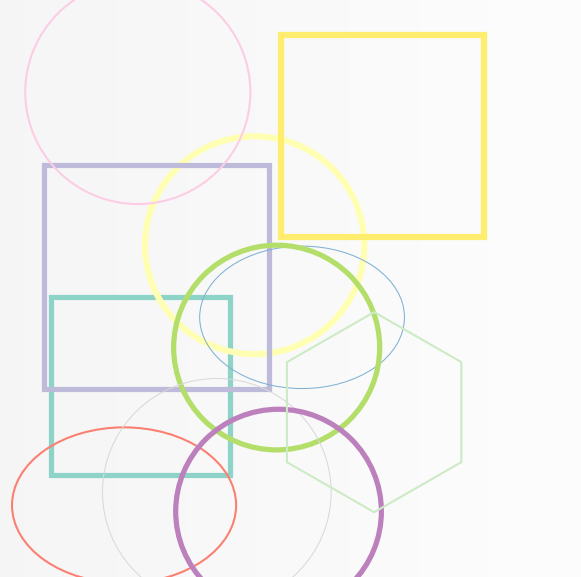[{"shape": "square", "thickness": 2.5, "radius": 0.77, "center": [0.242, 0.33]}, {"shape": "circle", "thickness": 3, "radius": 0.94, "center": [0.438, 0.575]}, {"shape": "square", "thickness": 2.5, "radius": 0.97, "center": [0.269, 0.52]}, {"shape": "oval", "thickness": 1, "radius": 0.96, "center": [0.213, 0.124]}, {"shape": "oval", "thickness": 0.5, "radius": 0.88, "center": [0.52, 0.45]}, {"shape": "circle", "thickness": 2.5, "radius": 0.89, "center": [0.476, 0.397]}, {"shape": "circle", "thickness": 1, "radius": 0.97, "center": [0.237, 0.84]}, {"shape": "circle", "thickness": 0.5, "radius": 0.98, "center": [0.373, 0.147]}, {"shape": "circle", "thickness": 2.5, "radius": 0.88, "center": [0.479, 0.114]}, {"shape": "hexagon", "thickness": 1, "radius": 0.87, "center": [0.644, 0.285]}, {"shape": "square", "thickness": 3, "radius": 0.87, "center": [0.658, 0.763]}]